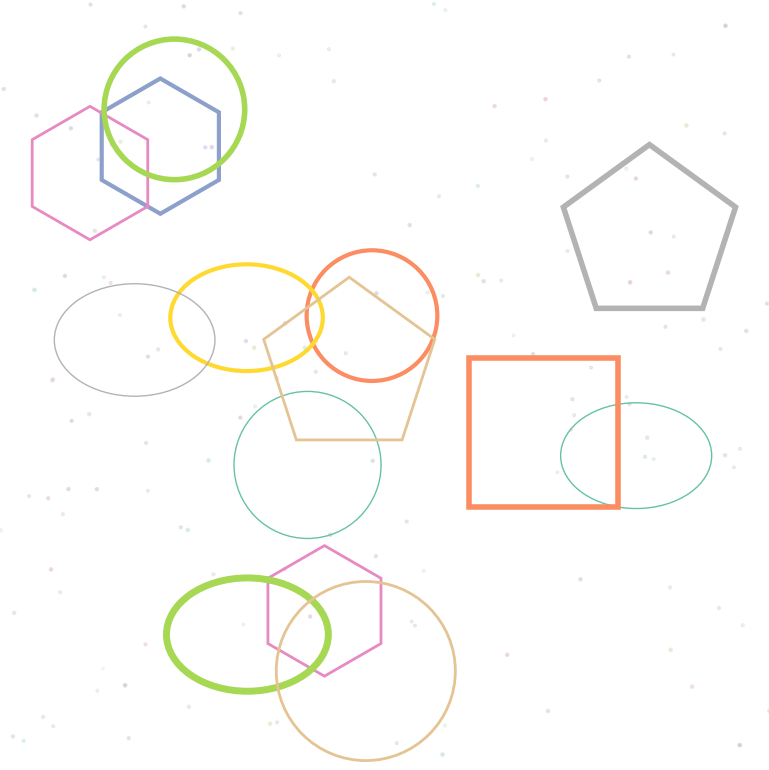[{"shape": "oval", "thickness": 0.5, "radius": 0.49, "center": [0.826, 0.408]}, {"shape": "circle", "thickness": 0.5, "radius": 0.48, "center": [0.399, 0.396]}, {"shape": "circle", "thickness": 1.5, "radius": 0.42, "center": [0.483, 0.59]}, {"shape": "square", "thickness": 2, "radius": 0.49, "center": [0.706, 0.438]}, {"shape": "hexagon", "thickness": 1.5, "radius": 0.44, "center": [0.208, 0.81]}, {"shape": "hexagon", "thickness": 1, "radius": 0.42, "center": [0.421, 0.207]}, {"shape": "hexagon", "thickness": 1, "radius": 0.43, "center": [0.117, 0.775]}, {"shape": "circle", "thickness": 2, "radius": 0.46, "center": [0.227, 0.858]}, {"shape": "oval", "thickness": 2.5, "radius": 0.53, "center": [0.321, 0.176]}, {"shape": "oval", "thickness": 1.5, "radius": 0.5, "center": [0.32, 0.587]}, {"shape": "pentagon", "thickness": 1, "radius": 0.58, "center": [0.454, 0.523]}, {"shape": "circle", "thickness": 1, "radius": 0.58, "center": [0.475, 0.129]}, {"shape": "pentagon", "thickness": 2, "radius": 0.59, "center": [0.843, 0.695]}, {"shape": "oval", "thickness": 0.5, "radius": 0.52, "center": [0.175, 0.558]}]